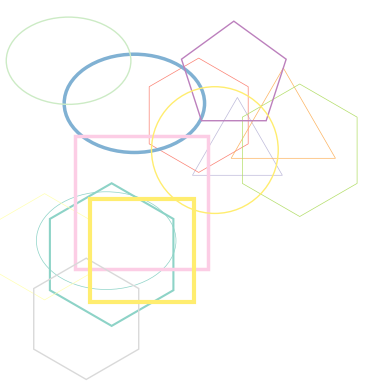[{"shape": "hexagon", "thickness": 1.5, "radius": 0.93, "center": [0.29, 0.339]}, {"shape": "oval", "thickness": 0.5, "radius": 0.91, "center": [0.276, 0.375]}, {"shape": "hexagon", "thickness": 0.5, "radius": 0.69, "center": [0.116, 0.359]}, {"shape": "triangle", "thickness": 0.5, "radius": 0.67, "center": [0.617, 0.612]}, {"shape": "hexagon", "thickness": 0.5, "radius": 0.74, "center": [0.516, 0.701]}, {"shape": "oval", "thickness": 2.5, "radius": 0.91, "center": [0.349, 0.732]}, {"shape": "triangle", "thickness": 0.5, "radius": 0.78, "center": [0.736, 0.667]}, {"shape": "hexagon", "thickness": 0.5, "radius": 0.86, "center": [0.779, 0.61]}, {"shape": "square", "thickness": 2.5, "radius": 0.86, "center": [0.368, 0.475]}, {"shape": "hexagon", "thickness": 1, "radius": 0.79, "center": [0.224, 0.172]}, {"shape": "pentagon", "thickness": 1, "radius": 0.71, "center": [0.607, 0.802]}, {"shape": "oval", "thickness": 1, "radius": 0.81, "center": [0.178, 0.842]}, {"shape": "square", "thickness": 3, "radius": 0.67, "center": [0.369, 0.35]}, {"shape": "circle", "thickness": 1, "radius": 0.82, "center": [0.558, 0.61]}]